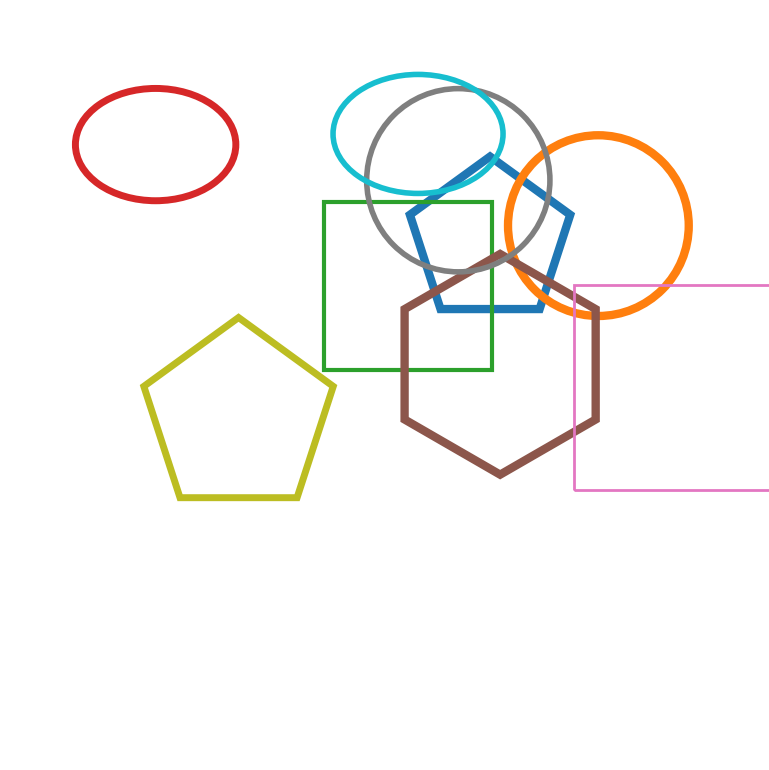[{"shape": "pentagon", "thickness": 3, "radius": 0.55, "center": [0.636, 0.687]}, {"shape": "circle", "thickness": 3, "radius": 0.59, "center": [0.777, 0.707]}, {"shape": "square", "thickness": 1.5, "radius": 0.55, "center": [0.53, 0.629]}, {"shape": "oval", "thickness": 2.5, "radius": 0.52, "center": [0.202, 0.812]}, {"shape": "hexagon", "thickness": 3, "radius": 0.72, "center": [0.65, 0.527]}, {"shape": "square", "thickness": 1, "radius": 0.67, "center": [0.879, 0.497]}, {"shape": "circle", "thickness": 2, "radius": 0.59, "center": [0.595, 0.766]}, {"shape": "pentagon", "thickness": 2.5, "radius": 0.65, "center": [0.31, 0.458]}, {"shape": "oval", "thickness": 2, "radius": 0.55, "center": [0.543, 0.826]}]